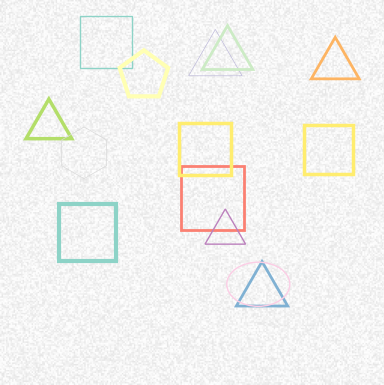[{"shape": "square", "thickness": 1, "radius": 0.34, "center": [0.276, 0.891]}, {"shape": "square", "thickness": 3, "radius": 0.37, "center": [0.226, 0.396]}, {"shape": "pentagon", "thickness": 3, "radius": 0.33, "center": [0.374, 0.803]}, {"shape": "triangle", "thickness": 0.5, "radius": 0.4, "center": [0.559, 0.843]}, {"shape": "square", "thickness": 2, "radius": 0.41, "center": [0.552, 0.486]}, {"shape": "triangle", "thickness": 2, "radius": 0.39, "center": [0.681, 0.244]}, {"shape": "triangle", "thickness": 2, "radius": 0.36, "center": [0.871, 0.831]}, {"shape": "triangle", "thickness": 2.5, "radius": 0.34, "center": [0.127, 0.674]}, {"shape": "oval", "thickness": 1, "radius": 0.41, "center": [0.671, 0.262]}, {"shape": "hexagon", "thickness": 0.5, "radius": 0.34, "center": [0.218, 0.603]}, {"shape": "triangle", "thickness": 1, "radius": 0.3, "center": [0.585, 0.396]}, {"shape": "triangle", "thickness": 2, "radius": 0.38, "center": [0.591, 0.857]}, {"shape": "square", "thickness": 2.5, "radius": 0.32, "center": [0.852, 0.612]}, {"shape": "square", "thickness": 2.5, "radius": 0.34, "center": [0.531, 0.614]}]